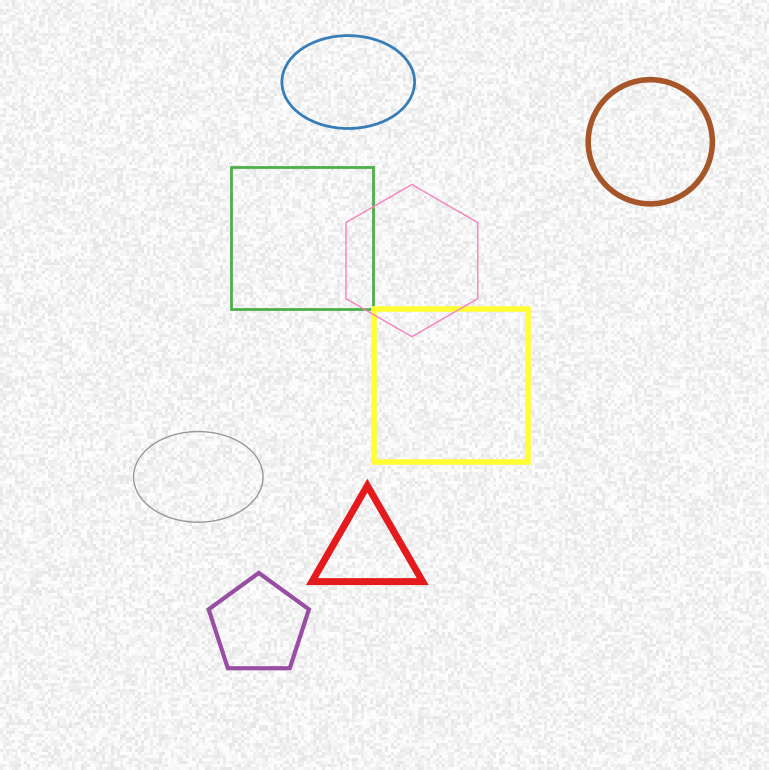[{"shape": "triangle", "thickness": 2.5, "radius": 0.42, "center": [0.477, 0.286]}, {"shape": "oval", "thickness": 1, "radius": 0.43, "center": [0.452, 0.893]}, {"shape": "square", "thickness": 1, "radius": 0.46, "center": [0.392, 0.691]}, {"shape": "pentagon", "thickness": 1.5, "radius": 0.34, "center": [0.336, 0.188]}, {"shape": "square", "thickness": 2, "radius": 0.5, "center": [0.586, 0.499]}, {"shape": "circle", "thickness": 2, "radius": 0.4, "center": [0.845, 0.816]}, {"shape": "hexagon", "thickness": 0.5, "radius": 0.49, "center": [0.535, 0.662]}, {"shape": "oval", "thickness": 0.5, "radius": 0.42, "center": [0.258, 0.381]}]